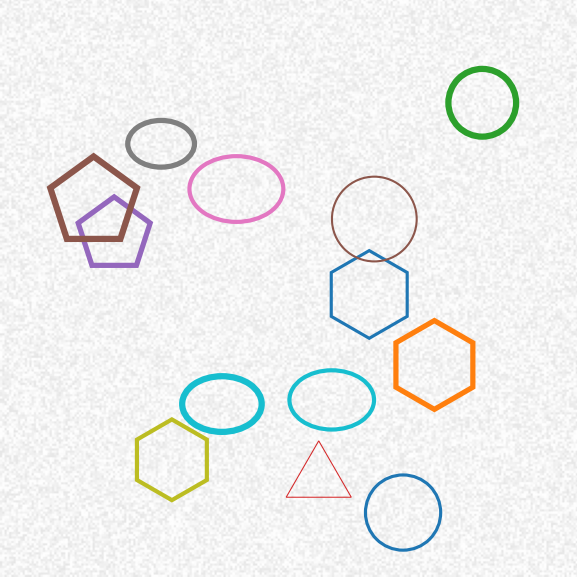[{"shape": "hexagon", "thickness": 1.5, "radius": 0.38, "center": [0.639, 0.489]}, {"shape": "circle", "thickness": 1.5, "radius": 0.33, "center": [0.698, 0.112]}, {"shape": "hexagon", "thickness": 2.5, "radius": 0.38, "center": [0.752, 0.367]}, {"shape": "circle", "thickness": 3, "radius": 0.29, "center": [0.835, 0.821]}, {"shape": "triangle", "thickness": 0.5, "radius": 0.33, "center": [0.552, 0.171]}, {"shape": "pentagon", "thickness": 2.5, "radius": 0.33, "center": [0.198, 0.593]}, {"shape": "pentagon", "thickness": 3, "radius": 0.39, "center": [0.162, 0.649]}, {"shape": "circle", "thickness": 1, "radius": 0.37, "center": [0.648, 0.62]}, {"shape": "oval", "thickness": 2, "radius": 0.41, "center": [0.409, 0.672]}, {"shape": "oval", "thickness": 2.5, "radius": 0.29, "center": [0.279, 0.75]}, {"shape": "hexagon", "thickness": 2, "radius": 0.35, "center": [0.298, 0.203]}, {"shape": "oval", "thickness": 3, "radius": 0.34, "center": [0.384, 0.299]}, {"shape": "oval", "thickness": 2, "radius": 0.37, "center": [0.574, 0.307]}]